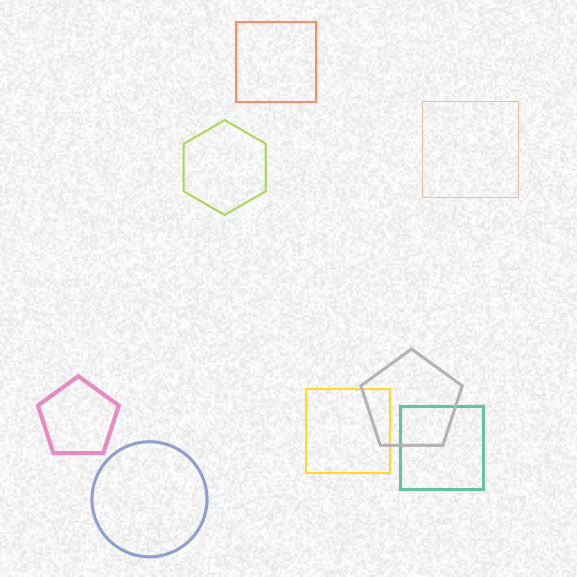[{"shape": "square", "thickness": 1.5, "radius": 0.36, "center": [0.765, 0.224]}, {"shape": "square", "thickness": 1, "radius": 0.35, "center": [0.478, 0.891]}, {"shape": "circle", "thickness": 1.5, "radius": 0.5, "center": [0.259, 0.135]}, {"shape": "pentagon", "thickness": 2, "radius": 0.37, "center": [0.136, 0.274]}, {"shape": "hexagon", "thickness": 1, "radius": 0.41, "center": [0.389, 0.709]}, {"shape": "square", "thickness": 1, "radius": 0.36, "center": [0.603, 0.253]}, {"shape": "square", "thickness": 0.5, "radius": 0.42, "center": [0.814, 0.741]}, {"shape": "pentagon", "thickness": 1.5, "radius": 0.46, "center": [0.713, 0.303]}]